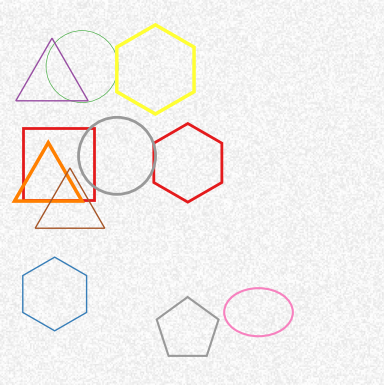[{"shape": "hexagon", "thickness": 2, "radius": 0.51, "center": [0.488, 0.577]}, {"shape": "square", "thickness": 2, "radius": 0.46, "center": [0.152, 0.574]}, {"shape": "hexagon", "thickness": 1, "radius": 0.48, "center": [0.142, 0.236]}, {"shape": "circle", "thickness": 0.5, "radius": 0.47, "center": [0.213, 0.827]}, {"shape": "triangle", "thickness": 1, "radius": 0.54, "center": [0.135, 0.792]}, {"shape": "triangle", "thickness": 2.5, "radius": 0.51, "center": [0.125, 0.528]}, {"shape": "hexagon", "thickness": 2.5, "radius": 0.58, "center": [0.404, 0.82]}, {"shape": "triangle", "thickness": 1, "radius": 0.52, "center": [0.182, 0.459]}, {"shape": "oval", "thickness": 1.5, "radius": 0.45, "center": [0.671, 0.189]}, {"shape": "pentagon", "thickness": 1.5, "radius": 0.42, "center": [0.487, 0.144]}, {"shape": "circle", "thickness": 2, "radius": 0.5, "center": [0.304, 0.595]}]